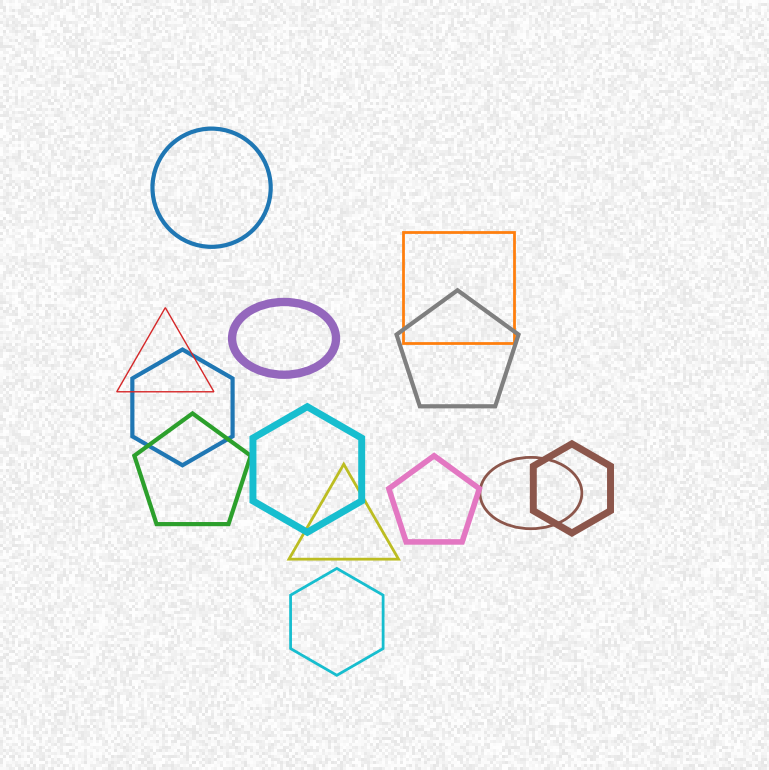[{"shape": "hexagon", "thickness": 1.5, "radius": 0.38, "center": [0.237, 0.471]}, {"shape": "circle", "thickness": 1.5, "radius": 0.38, "center": [0.275, 0.756]}, {"shape": "square", "thickness": 1, "radius": 0.36, "center": [0.596, 0.626]}, {"shape": "pentagon", "thickness": 1.5, "radius": 0.4, "center": [0.25, 0.384]}, {"shape": "triangle", "thickness": 0.5, "radius": 0.36, "center": [0.215, 0.528]}, {"shape": "oval", "thickness": 3, "radius": 0.34, "center": [0.369, 0.561]}, {"shape": "oval", "thickness": 1, "radius": 0.33, "center": [0.69, 0.36]}, {"shape": "hexagon", "thickness": 2.5, "radius": 0.29, "center": [0.743, 0.366]}, {"shape": "pentagon", "thickness": 2, "radius": 0.31, "center": [0.564, 0.346]}, {"shape": "pentagon", "thickness": 1.5, "radius": 0.42, "center": [0.594, 0.54]}, {"shape": "triangle", "thickness": 1, "radius": 0.41, "center": [0.446, 0.315]}, {"shape": "hexagon", "thickness": 2.5, "radius": 0.41, "center": [0.399, 0.39]}, {"shape": "hexagon", "thickness": 1, "radius": 0.35, "center": [0.437, 0.192]}]